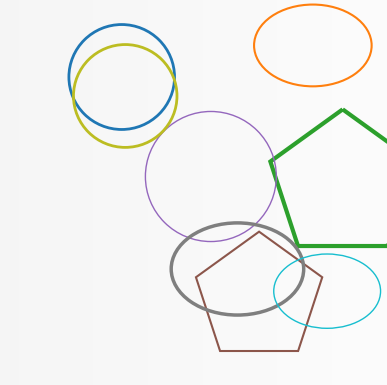[{"shape": "circle", "thickness": 2, "radius": 0.68, "center": [0.314, 0.8]}, {"shape": "oval", "thickness": 1.5, "radius": 0.76, "center": [0.807, 0.882]}, {"shape": "pentagon", "thickness": 3, "radius": 0.98, "center": [0.884, 0.52]}, {"shape": "circle", "thickness": 1, "radius": 0.84, "center": [0.544, 0.542]}, {"shape": "pentagon", "thickness": 1.5, "radius": 0.86, "center": [0.669, 0.227]}, {"shape": "oval", "thickness": 2.5, "radius": 0.85, "center": [0.613, 0.301]}, {"shape": "circle", "thickness": 2, "radius": 0.67, "center": [0.323, 0.751]}, {"shape": "oval", "thickness": 1, "radius": 0.69, "center": [0.844, 0.244]}]